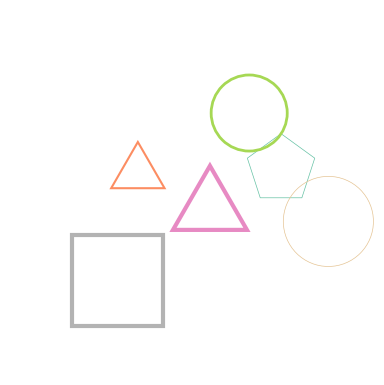[{"shape": "pentagon", "thickness": 0.5, "radius": 0.46, "center": [0.73, 0.561]}, {"shape": "triangle", "thickness": 1.5, "radius": 0.4, "center": [0.358, 0.551]}, {"shape": "triangle", "thickness": 3, "radius": 0.55, "center": [0.545, 0.458]}, {"shape": "circle", "thickness": 2, "radius": 0.49, "center": [0.647, 0.706]}, {"shape": "circle", "thickness": 0.5, "radius": 0.59, "center": [0.853, 0.425]}, {"shape": "square", "thickness": 3, "radius": 0.59, "center": [0.306, 0.27]}]